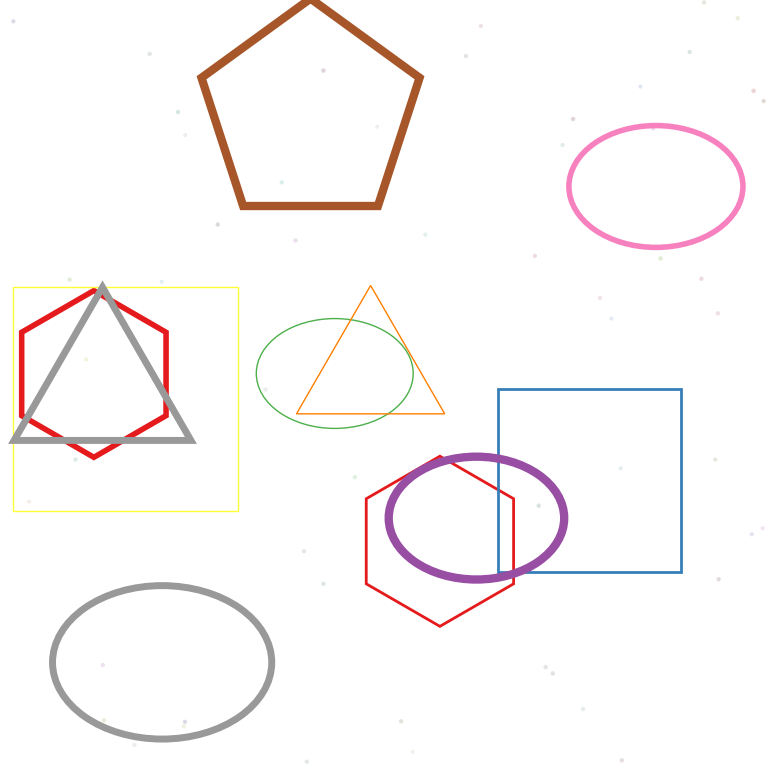[{"shape": "hexagon", "thickness": 2, "radius": 0.54, "center": [0.122, 0.514]}, {"shape": "hexagon", "thickness": 1, "radius": 0.55, "center": [0.571, 0.297]}, {"shape": "square", "thickness": 1, "radius": 0.59, "center": [0.765, 0.376]}, {"shape": "oval", "thickness": 0.5, "radius": 0.51, "center": [0.435, 0.515]}, {"shape": "oval", "thickness": 3, "radius": 0.57, "center": [0.619, 0.327]}, {"shape": "triangle", "thickness": 0.5, "radius": 0.56, "center": [0.481, 0.518]}, {"shape": "square", "thickness": 0.5, "radius": 0.73, "center": [0.163, 0.482]}, {"shape": "pentagon", "thickness": 3, "radius": 0.74, "center": [0.403, 0.853]}, {"shape": "oval", "thickness": 2, "radius": 0.57, "center": [0.852, 0.758]}, {"shape": "oval", "thickness": 2.5, "radius": 0.71, "center": [0.211, 0.14]}, {"shape": "triangle", "thickness": 2.5, "radius": 0.66, "center": [0.133, 0.494]}]